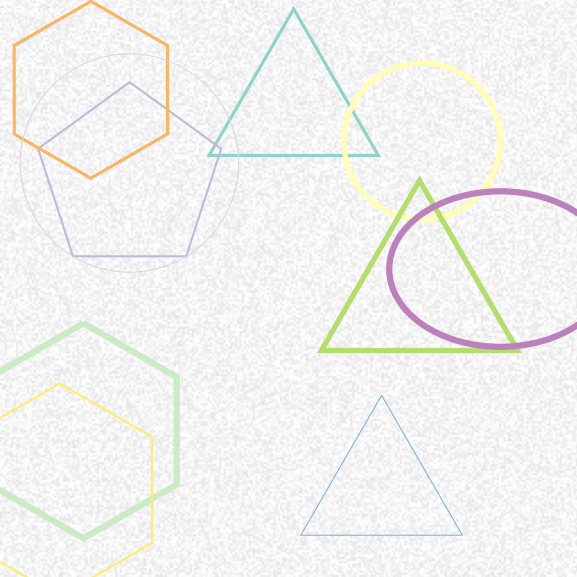[{"shape": "triangle", "thickness": 1.5, "radius": 0.85, "center": [0.509, 0.814]}, {"shape": "circle", "thickness": 2.5, "radius": 0.68, "center": [0.731, 0.754]}, {"shape": "pentagon", "thickness": 1, "radius": 0.83, "center": [0.224, 0.69]}, {"shape": "triangle", "thickness": 0.5, "radius": 0.81, "center": [0.661, 0.153]}, {"shape": "hexagon", "thickness": 1.5, "radius": 0.77, "center": [0.157, 0.844]}, {"shape": "triangle", "thickness": 2.5, "radius": 0.98, "center": [0.726, 0.49]}, {"shape": "circle", "thickness": 0.5, "radius": 0.95, "center": [0.224, 0.717]}, {"shape": "oval", "thickness": 3, "radius": 0.96, "center": [0.866, 0.533]}, {"shape": "hexagon", "thickness": 3, "radius": 0.93, "center": [0.145, 0.253]}, {"shape": "hexagon", "thickness": 1, "radius": 0.92, "center": [0.103, 0.151]}]